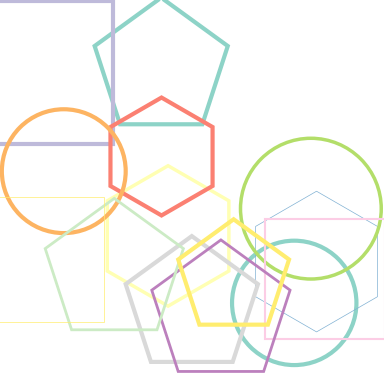[{"shape": "pentagon", "thickness": 3, "radius": 0.91, "center": [0.419, 0.824]}, {"shape": "circle", "thickness": 3, "radius": 0.81, "center": [0.764, 0.213]}, {"shape": "hexagon", "thickness": 2.5, "radius": 0.91, "center": [0.437, 0.387]}, {"shape": "square", "thickness": 3, "radius": 0.92, "center": [0.11, 0.812]}, {"shape": "hexagon", "thickness": 3, "radius": 0.77, "center": [0.42, 0.594]}, {"shape": "hexagon", "thickness": 0.5, "radius": 0.91, "center": [0.822, 0.321]}, {"shape": "circle", "thickness": 3, "radius": 0.8, "center": [0.166, 0.555]}, {"shape": "circle", "thickness": 2.5, "radius": 0.91, "center": [0.807, 0.458]}, {"shape": "square", "thickness": 1.5, "radius": 0.78, "center": [0.844, 0.276]}, {"shape": "pentagon", "thickness": 3, "radius": 0.9, "center": [0.498, 0.206]}, {"shape": "pentagon", "thickness": 2, "radius": 0.94, "center": [0.574, 0.188]}, {"shape": "pentagon", "thickness": 2, "radius": 0.94, "center": [0.297, 0.296]}, {"shape": "pentagon", "thickness": 3, "radius": 0.76, "center": [0.607, 0.279]}, {"shape": "square", "thickness": 0.5, "radius": 0.81, "center": [0.108, 0.326]}]